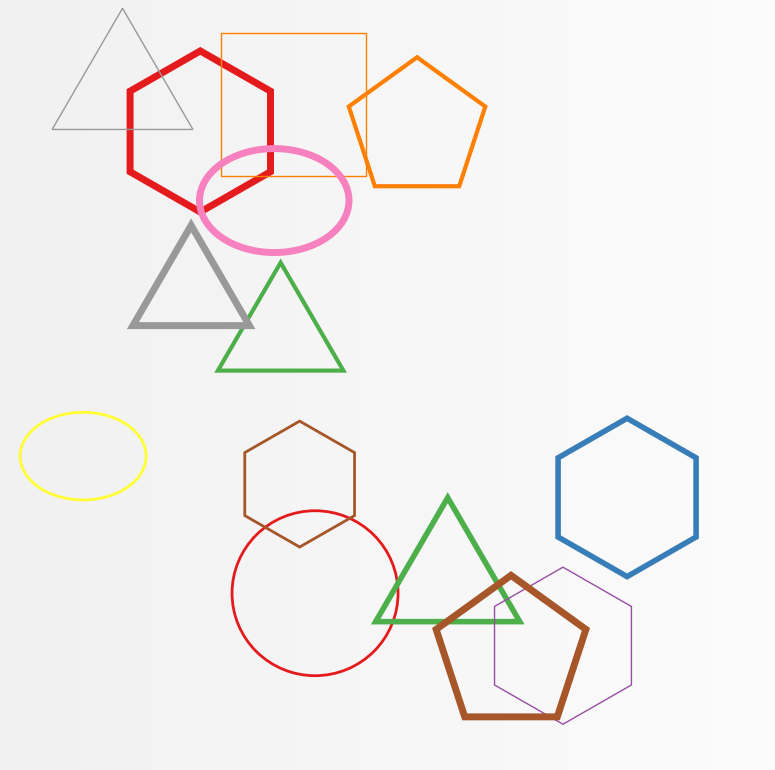[{"shape": "circle", "thickness": 1, "radius": 0.54, "center": [0.407, 0.23]}, {"shape": "hexagon", "thickness": 2.5, "radius": 0.52, "center": [0.258, 0.829]}, {"shape": "hexagon", "thickness": 2, "radius": 0.51, "center": [0.809, 0.354]}, {"shape": "triangle", "thickness": 2, "radius": 0.54, "center": [0.578, 0.246]}, {"shape": "triangle", "thickness": 1.5, "radius": 0.47, "center": [0.362, 0.565]}, {"shape": "hexagon", "thickness": 0.5, "radius": 0.51, "center": [0.726, 0.161]}, {"shape": "square", "thickness": 0.5, "radius": 0.47, "center": [0.379, 0.864]}, {"shape": "pentagon", "thickness": 1.5, "radius": 0.46, "center": [0.538, 0.833]}, {"shape": "oval", "thickness": 1, "radius": 0.41, "center": [0.107, 0.408]}, {"shape": "pentagon", "thickness": 2.5, "radius": 0.51, "center": [0.659, 0.151]}, {"shape": "hexagon", "thickness": 1, "radius": 0.41, "center": [0.387, 0.371]}, {"shape": "oval", "thickness": 2.5, "radius": 0.48, "center": [0.354, 0.74]}, {"shape": "triangle", "thickness": 0.5, "radius": 0.52, "center": [0.158, 0.884]}, {"shape": "triangle", "thickness": 2.5, "radius": 0.43, "center": [0.247, 0.621]}]